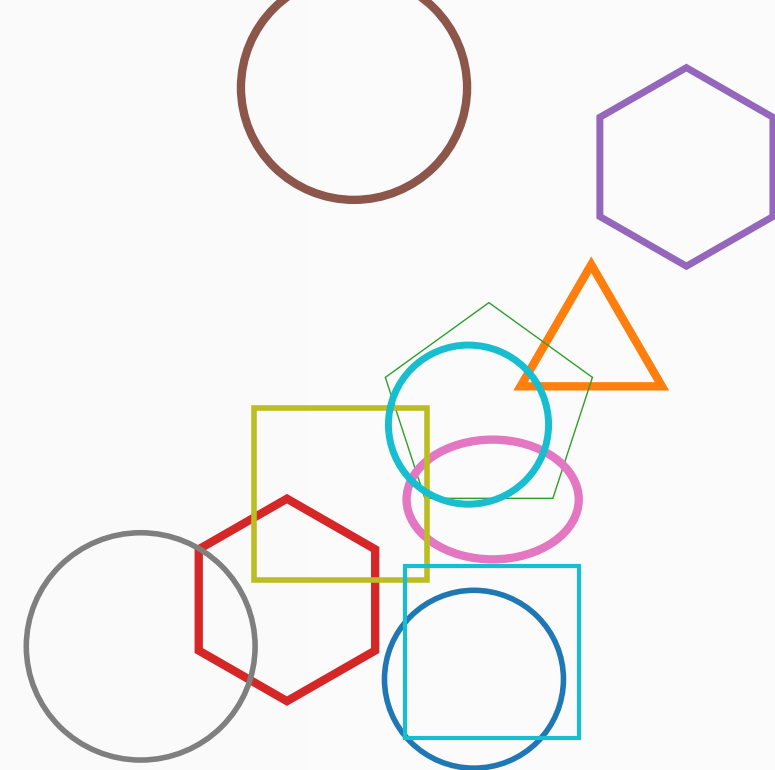[{"shape": "circle", "thickness": 2, "radius": 0.58, "center": [0.612, 0.118]}, {"shape": "triangle", "thickness": 3, "radius": 0.53, "center": [0.763, 0.551]}, {"shape": "pentagon", "thickness": 0.5, "radius": 0.7, "center": [0.631, 0.466]}, {"shape": "hexagon", "thickness": 3, "radius": 0.66, "center": [0.37, 0.221]}, {"shape": "hexagon", "thickness": 2.5, "radius": 0.64, "center": [0.886, 0.783]}, {"shape": "circle", "thickness": 3, "radius": 0.73, "center": [0.457, 0.886]}, {"shape": "oval", "thickness": 3, "radius": 0.56, "center": [0.636, 0.351]}, {"shape": "circle", "thickness": 2, "radius": 0.74, "center": [0.182, 0.161]}, {"shape": "square", "thickness": 2, "radius": 0.56, "center": [0.439, 0.359]}, {"shape": "circle", "thickness": 2.5, "radius": 0.52, "center": [0.605, 0.449]}, {"shape": "square", "thickness": 1.5, "radius": 0.56, "center": [0.635, 0.153]}]